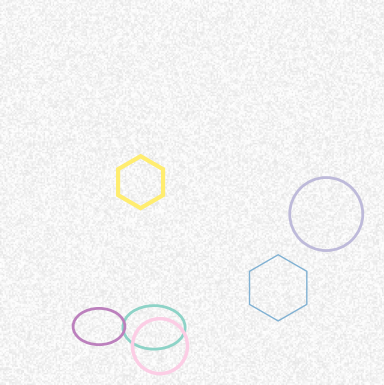[{"shape": "oval", "thickness": 2, "radius": 0.4, "center": [0.4, 0.15]}, {"shape": "circle", "thickness": 2, "radius": 0.47, "center": [0.847, 0.444]}, {"shape": "hexagon", "thickness": 1, "radius": 0.43, "center": [0.723, 0.252]}, {"shape": "circle", "thickness": 2.5, "radius": 0.36, "center": [0.416, 0.101]}, {"shape": "oval", "thickness": 2, "radius": 0.34, "center": [0.257, 0.152]}, {"shape": "hexagon", "thickness": 3, "radius": 0.34, "center": [0.365, 0.527]}]